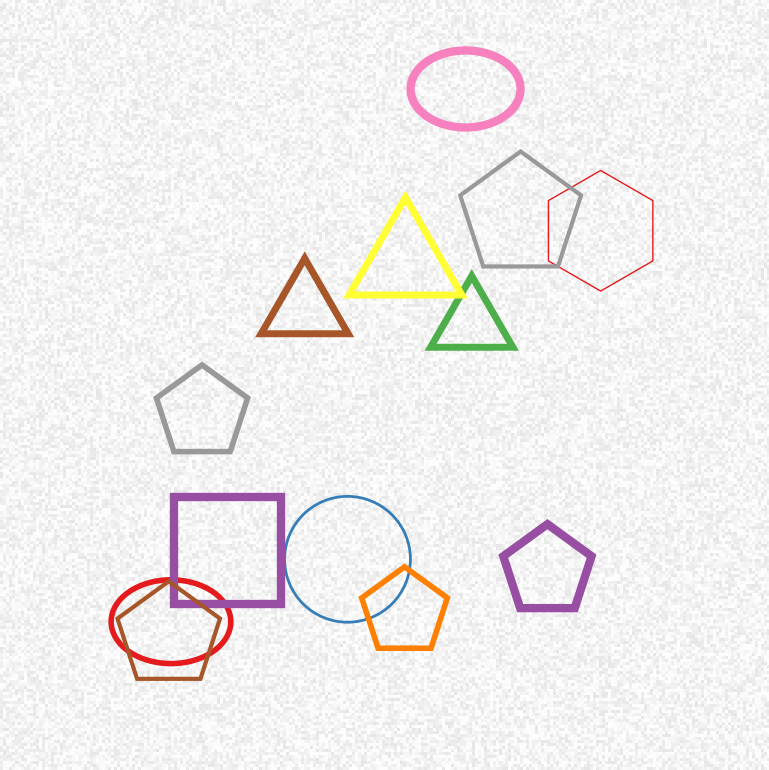[{"shape": "hexagon", "thickness": 0.5, "radius": 0.39, "center": [0.78, 0.7]}, {"shape": "oval", "thickness": 2, "radius": 0.39, "center": [0.222, 0.193]}, {"shape": "circle", "thickness": 1, "radius": 0.41, "center": [0.451, 0.274]}, {"shape": "triangle", "thickness": 2.5, "radius": 0.31, "center": [0.613, 0.58]}, {"shape": "square", "thickness": 3, "radius": 0.35, "center": [0.295, 0.285]}, {"shape": "pentagon", "thickness": 3, "radius": 0.3, "center": [0.711, 0.259]}, {"shape": "pentagon", "thickness": 2, "radius": 0.29, "center": [0.525, 0.205]}, {"shape": "triangle", "thickness": 2.5, "radius": 0.42, "center": [0.527, 0.659]}, {"shape": "pentagon", "thickness": 1.5, "radius": 0.35, "center": [0.219, 0.175]}, {"shape": "triangle", "thickness": 2.5, "radius": 0.33, "center": [0.396, 0.599]}, {"shape": "oval", "thickness": 3, "radius": 0.36, "center": [0.605, 0.884]}, {"shape": "pentagon", "thickness": 2, "radius": 0.31, "center": [0.262, 0.464]}, {"shape": "pentagon", "thickness": 1.5, "radius": 0.41, "center": [0.676, 0.721]}]